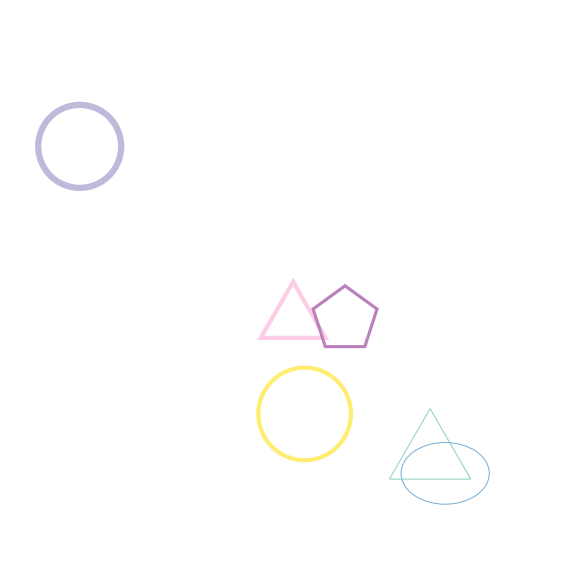[{"shape": "triangle", "thickness": 0.5, "radius": 0.41, "center": [0.745, 0.21]}, {"shape": "circle", "thickness": 3, "radius": 0.36, "center": [0.138, 0.746]}, {"shape": "oval", "thickness": 0.5, "radius": 0.38, "center": [0.771, 0.179]}, {"shape": "triangle", "thickness": 2, "radius": 0.32, "center": [0.508, 0.446]}, {"shape": "pentagon", "thickness": 1.5, "radius": 0.29, "center": [0.597, 0.446]}, {"shape": "circle", "thickness": 2, "radius": 0.4, "center": [0.528, 0.282]}]